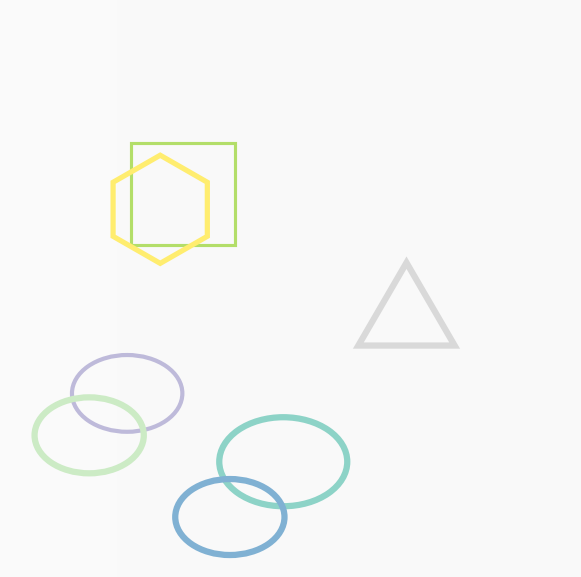[{"shape": "oval", "thickness": 3, "radius": 0.55, "center": [0.487, 0.2]}, {"shape": "oval", "thickness": 2, "radius": 0.47, "center": [0.219, 0.318]}, {"shape": "oval", "thickness": 3, "radius": 0.47, "center": [0.395, 0.104]}, {"shape": "square", "thickness": 1.5, "radius": 0.44, "center": [0.315, 0.663]}, {"shape": "triangle", "thickness": 3, "radius": 0.48, "center": [0.699, 0.449]}, {"shape": "oval", "thickness": 3, "radius": 0.47, "center": [0.153, 0.245]}, {"shape": "hexagon", "thickness": 2.5, "radius": 0.47, "center": [0.276, 0.637]}]